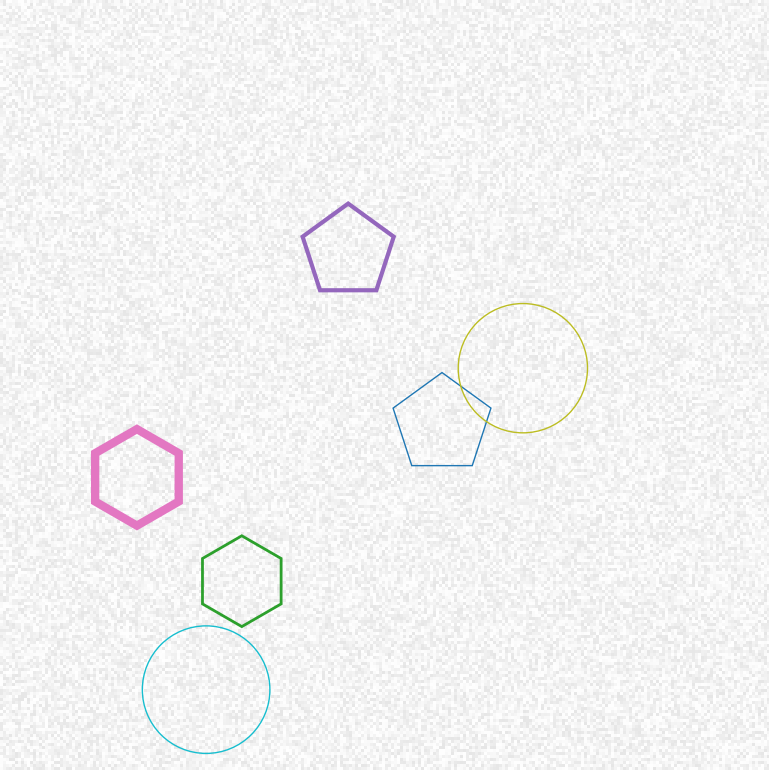[{"shape": "pentagon", "thickness": 0.5, "radius": 0.33, "center": [0.574, 0.449]}, {"shape": "hexagon", "thickness": 1, "radius": 0.29, "center": [0.314, 0.245]}, {"shape": "pentagon", "thickness": 1.5, "radius": 0.31, "center": [0.452, 0.673]}, {"shape": "hexagon", "thickness": 3, "radius": 0.31, "center": [0.178, 0.38]}, {"shape": "circle", "thickness": 0.5, "radius": 0.42, "center": [0.679, 0.522]}, {"shape": "circle", "thickness": 0.5, "radius": 0.41, "center": [0.268, 0.104]}]